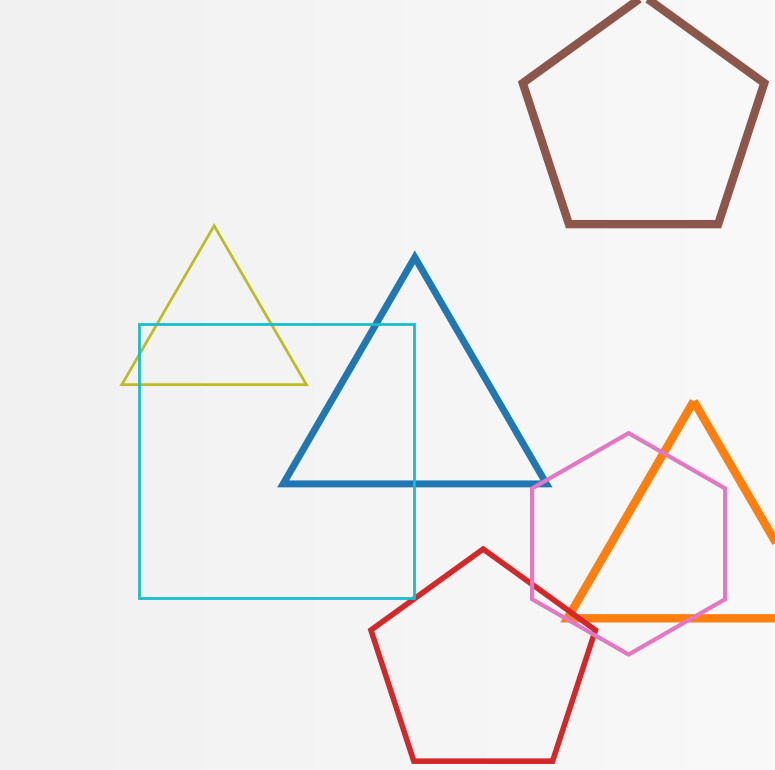[{"shape": "triangle", "thickness": 2.5, "radius": 0.98, "center": [0.535, 0.47]}, {"shape": "triangle", "thickness": 3, "radius": 0.94, "center": [0.895, 0.291]}, {"shape": "pentagon", "thickness": 2, "radius": 0.76, "center": [0.623, 0.135]}, {"shape": "pentagon", "thickness": 3, "radius": 0.82, "center": [0.83, 0.841]}, {"shape": "hexagon", "thickness": 1.5, "radius": 0.72, "center": [0.811, 0.294]}, {"shape": "triangle", "thickness": 1, "radius": 0.69, "center": [0.276, 0.569]}, {"shape": "square", "thickness": 1, "radius": 0.89, "center": [0.357, 0.401]}]